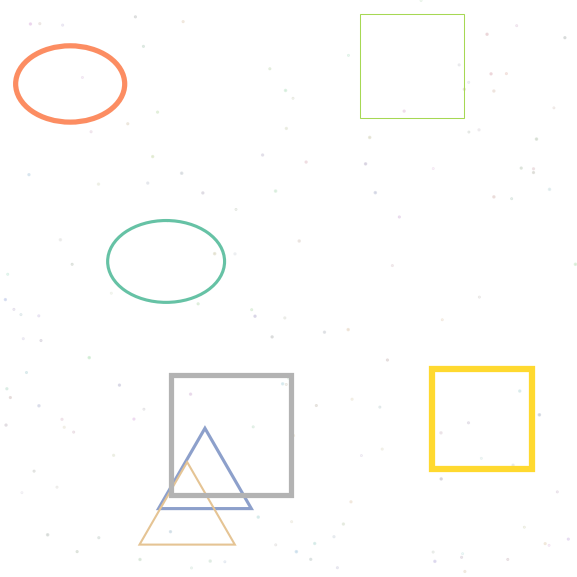[{"shape": "oval", "thickness": 1.5, "radius": 0.51, "center": [0.288, 0.546]}, {"shape": "oval", "thickness": 2.5, "radius": 0.47, "center": [0.122, 0.854]}, {"shape": "triangle", "thickness": 1.5, "radius": 0.46, "center": [0.355, 0.165]}, {"shape": "square", "thickness": 0.5, "radius": 0.45, "center": [0.713, 0.885]}, {"shape": "square", "thickness": 3, "radius": 0.43, "center": [0.835, 0.274]}, {"shape": "triangle", "thickness": 1, "radius": 0.48, "center": [0.324, 0.104]}, {"shape": "square", "thickness": 2.5, "radius": 0.52, "center": [0.4, 0.246]}]